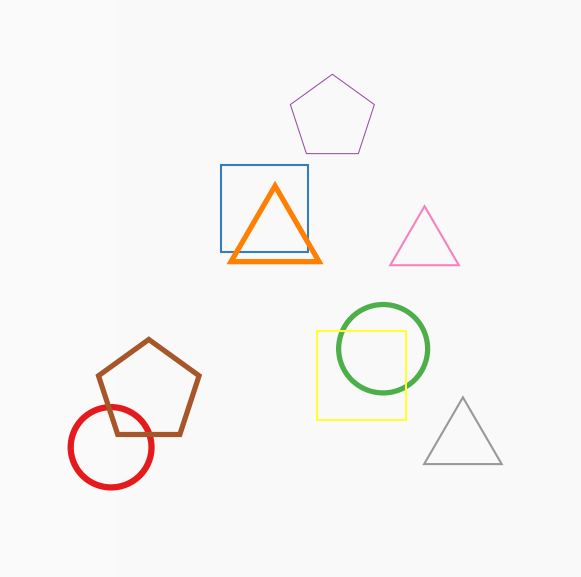[{"shape": "circle", "thickness": 3, "radius": 0.35, "center": [0.191, 0.225]}, {"shape": "square", "thickness": 1, "radius": 0.38, "center": [0.455, 0.637]}, {"shape": "circle", "thickness": 2.5, "radius": 0.38, "center": [0.659, 0.395]}, {"shape": "pentagon", "thickness": 0.5, "radius": 0.38, "center": [0.572, 0.795]}, {"shape": "triangle", "thickness": 2.5, "radius": 0.44, "center": [0.473, 0.59]}, {"shape": "square", "thickness": 1, "radius": 0.38, "center": [0.621, 0.349]}, {"shape": "pentagon", "thickness": 2.5, "radius": 0.45, "center": [0.256, 0.32]}, {"shape": "triangle", "thickness": 1, "radius": 0.34, "center": [0.73, 0.574]}, {"shape": "triangle", "thickness": 1, "radius": 0.39, "center": [0.796, 0.234]}]